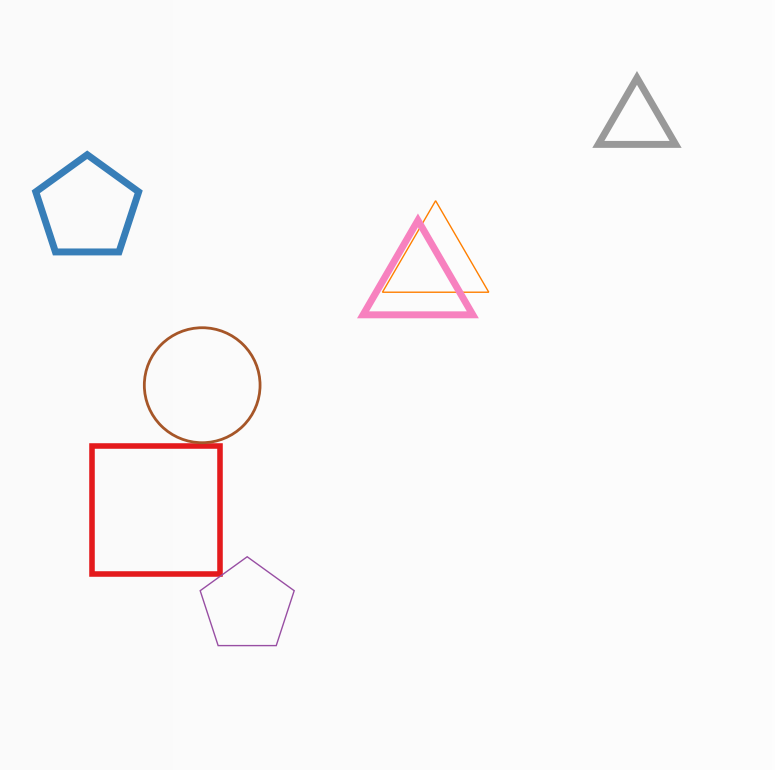[{"shape": "square", "thickness": 2, "radius": 0.42, "center": [0.201, 0.338]}, {"shape": "pentagon", "thickness": 2.5, "radius": 0.35, "center": [0.113, 0.729]}, {"shape": "pentagon", "thickness": 0.5, "radius": 0.32, "center": [0.319, 0.213]}, {"shape": "triangle", "thickness": 0.5, "radius": 0.4, "center": [0.562, 0.66]}, {"shape": "circle", "thickness": 1, "radius": 0.37, "center": [0.261, 0.5]}, {"shape": "triangle", "thickness": 2.5, "radius": 0.41, "center": [0.539, 0.632]}, {"shape": "triangle", "thickness": 2.5, "radius": 0.29, "center": [0.822, 0.841]}]